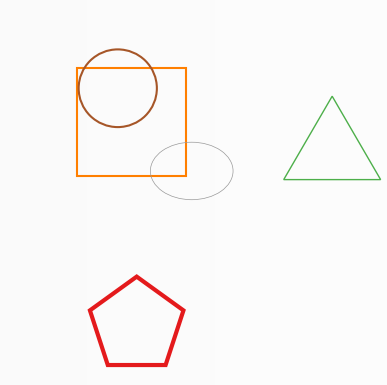[{"shape": "pentagon", "thickness": 3, "radius": 0.63, "center": [0.353, 0.155]}, {"shape": "triangle", "thickness": 1, "radius": 0.72, "center": [0.857, 0.606]}, {"shape": "square", "thickness": 1.5, "radius": 0.7, "center": [0.338, 0.682]}, {"shape": "circle", "thickness": 1.5, "radius": 0.5, "center": [0.304, 0.771]}, {"shape": "oval", "thickness": 0.5, "radius": 0.53, "center": [0.495, 0.556]}]